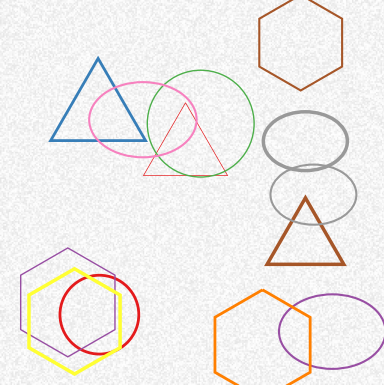[{"shape": "triangle", "thickness": 0.5, "radius": 0.63, "center": [0.482, 0.607]}, {"shape": "circle", "thickness": 2, "radius": 0.51, "center": [0.258, 0.183]}, {"shape": "triangle", "thickness": 2, "radius": 0.71, "center": [0.255, 0.706]}, {"shape": "circle", "thickness": 1, "radius": 0.69, "center": [0.521, 0.679]}, {"shape": "hexagon", "thickness": 1, "radius": 0.71, "center": [0.176, 0.215]}, {"shape": "oval", "thickness": 1.5, "radius": 0.69, "center": [0.863, 0.139]}, {"shape": "hexagon", "thickness": 2, "radius": 0.71, "center": [0.682, 0.104]}, {"shape": "hexagon", "thickness": 2.5, "radius": 0.68, "center": [0.194, 0.165]}, {"shape": "hexagon", "thickness": 1.5, "radius": 0.62, "center": [0.781, 0.889]}, {"shape": "triangle", "thickness": 2.5, "radius": 0.58, "center": [0.793, 0.371]}, {"shape": "oval", "thickness": 1.5, "radius": 0.7, "center": [0.371, 0.689]}, {"shape": "oval", "thickness": 1.5, "radius": 0.56, "center": [0.814, 0.494]}, {"shape": "oval", "thickness": 2.5, "radius": 0.55, "center": [0.793, 0.633]}]